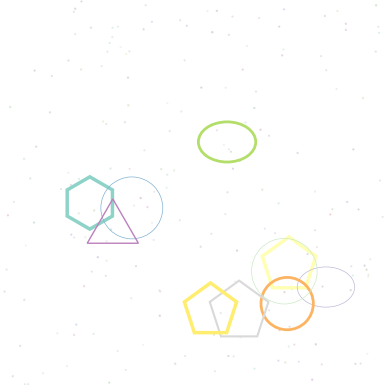[{"shape": "hexagon", "thickness": 2.5, "radius": 0.34, "center": [0.233, 0.473]}, {"shape": "pentagon", "thickness": 2.5, "radius": 0.37, "center": [0.751, 0.312]}, {"shape": "oval", "thickness": 0.5, "radius": 0.37, "center": [0.847, 0.254]}, {"shape": "circle", "thickness": 0.5, "radius": 0.4, "center": [0.342, 0.46]}, {"shape": "circle", "thickness": 2, "radius": 0.34, "center": [0.746, 0.211]}, {"shape": "oval", "thickness": 2, "radius": 0.37, "center": [0.59, 0.631]}, {"shape": "pentagon", "thickness": 1.5, "radius": 0.4, "center": [0.621, 0.191]}, {"shape": "triangle", "thickness": 1, "radius": 0.38, "center": [0.293, 0.407]}, {"shape": "circle", "thickness": 0.5, "radius": 0.43, "center": [0.739, 0.296]}, {"shape": "pentagon", "thickness": 2.5, "radius": 0.36, "center": [0.547, 0.194]}]